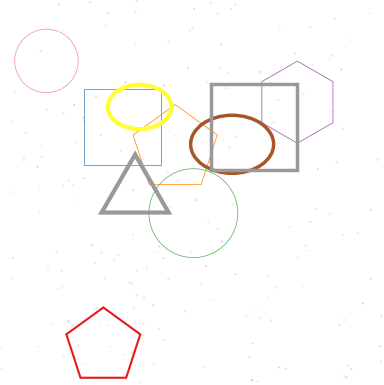[{"shape": "pentagon", "thickness": 1.5, "radius": 0.5, "center": [0.268, 0.1]}, {"shape": "square", "thickness": 0.5, "radius": 0.5, "center": [0.318, 0.67]}, {"shape": "circle", "thickness": 0.5, "radius": 0.58, "center": [0.502, 0.446]}, {"shape": "hexagon", "thickness": 0.5, "radius": 0.53, "center": [0.772, 0.735]}, {"shape": "pentagon", "thickness": 0.5, "radius": 0.57, "center": [0.455, 0.614]}, {"shape": "oval", "thickness": 3, "radius": 0.41, "center": [0.363, 0.722]}, {"shape": "oval", "thickness": 2.5, "radius": 0.54, "center": [0.603, 0.625]}, {"shape": "circle", "thickness": 0.5, "radius": 0.41, "center": [0.121, 0.842]}, {"shape": "triangle", "thickness": 3, "radius": 0.5, "center": [0.351, 0.498]}, {"shape": "square", "thickness": 2.5, "radius": 0.56, "center": [0.659, 0.669]}]